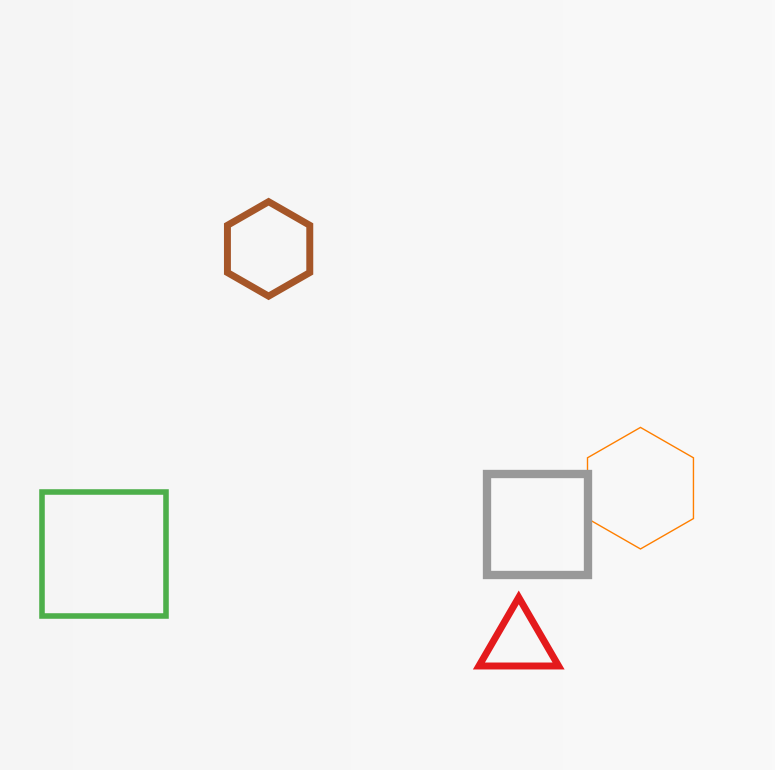[{"shape": "triangle", "thickness": 2.5, "radius": 0.3, "center": [0.669, 0.165]}, {"shape": "square", "thickness": 2, "radius": 0.4, "center": [0.134, 0.28]}, {"shape": "hexagon", "thickness": 0.5, "radius": 0.39, "center": [0.826, 0.366]}, {"shape": "hexagon", "thickness": 2.5, "radius": 0.31, "center": [0.347, 0.677]}, {"shape": "square", "thickness": 3, "radius": 0.33, "center": [0.693, 0.319]}]